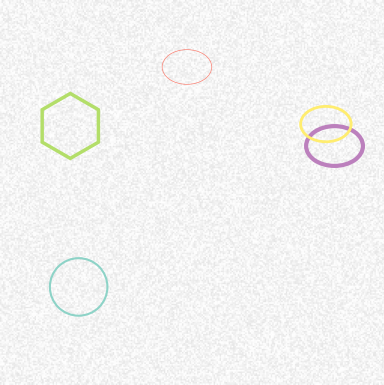[{"shape": "circle", "thickness": 1.5, "radius": 0.37, "center": [0.204, 0.255]}, {"shape": "oval", "thickness": 0.5, "radius": 0.32, "center": [0.486, 0.826]}, {"shape": "hexagon", "thickness": 2.5, "radius": 0.42, "center": [0.183, 0.673]}, {"shape": "oval", "thickness": 3, "radius": 0.37, "center": [0.869, 0.621]}, {"shape": "oval", "thickness": 2, "radius": 0.33, "center": [0.846, 0.678]}]